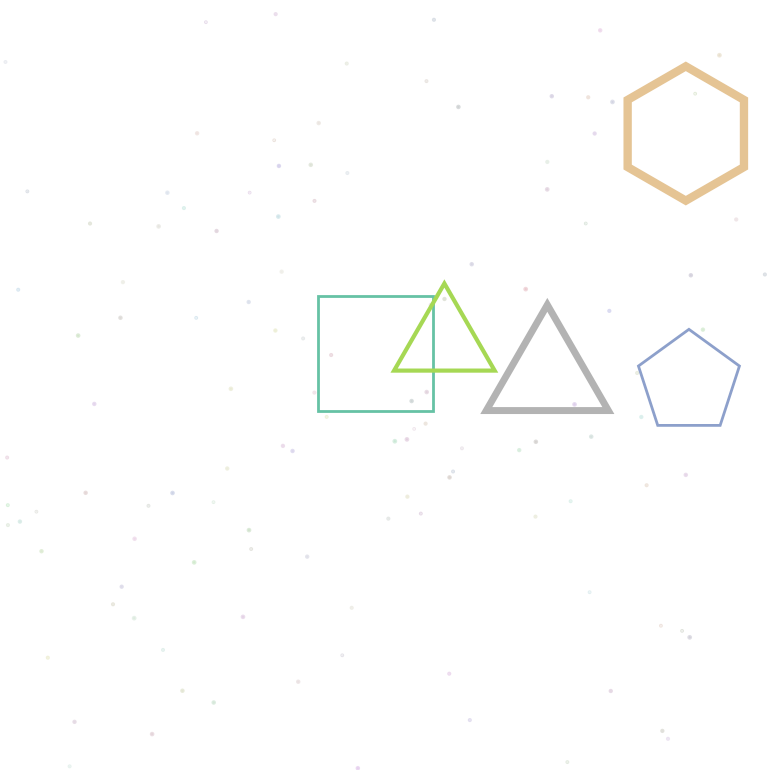[{"shape": "square", "thickness": 1, "radius": 0.37, "center": [0.488, 0.541]}, {"shape": "pentagon", "thickness": 1, "radius": 0.34, "center": [0.895, 0.503]}, {"shape": "triangle", "thickness": 1.5, "radius": 0.38, "center": [0.577, 0.556]}, {"shape": "hexagon", "thickness": 3, "radius": 0.44, "center": [0.891, 0.827]}, {"shape": "triangle", "thickness": 2.5, "radius": 0.46, "center": [0.711, 0.513]}]